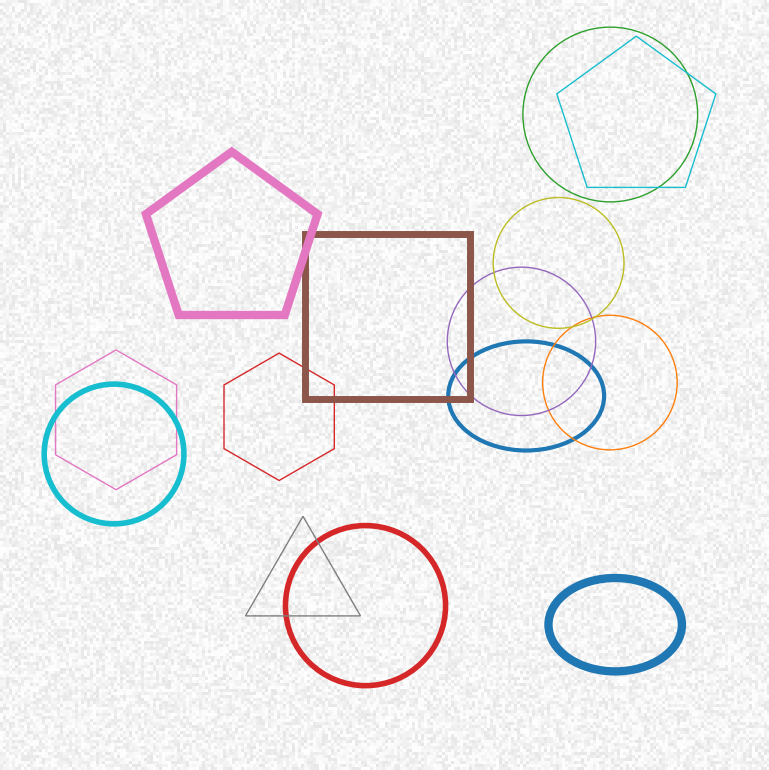[{"shape": "oval", "thickness": 1.5, "radius": 0.51, "center": [0.683, 0.486]}, {"shape": "oval", "thickness": 3, "radius": 0.43, "center": [0.799, 0.189]}, {"shape": "circle", "thickness": 0.5, "radius": 0.44, "center": [0.792, 0.503]}, {"shape": "circle", "thickness": 0.5, "radius": 0.57, "center": [0.793, 0.851]}, {"shape": "circle", "thickness": 2, "radius": 0.52, "center": [0.475, 0.213]}, {"shape": "hexagon", "thickness": 0.5, "radius": 0.41, "center": [0.363, 0.459]}, {"shape": "circle", "thickness": 0.5, "radius": 0.48, "center": [0.677, 0.557]}, {"shape": "square", "thickness": 2.5, "radius": 0.54, "center": [0.503, 0.589]}, {"shape": "hexagon", "thickness": 0.5, "radius": 0.45, "center": [0.151, 0.455]}, {"shape": "pentagon", "thickness": 3, "radius": 0.59, "center": [0.301, 0.686]}, {"shape": "triangle", "thickness": 0.5, "radius": 0.43, "center": [0.393, 0.243]}, {"shape": "circle", "thickness": 0.5, "radius": 0.42, "center": [0.725, 0.659]}, {"shape": "circle", "thickness": 2, "radius": 0.45, "center": [0.148, 0.41]}, {"shape": "pentagon", "thickness": 0.5, "radius": 0.54, "center": [0.826, 0.844]}]